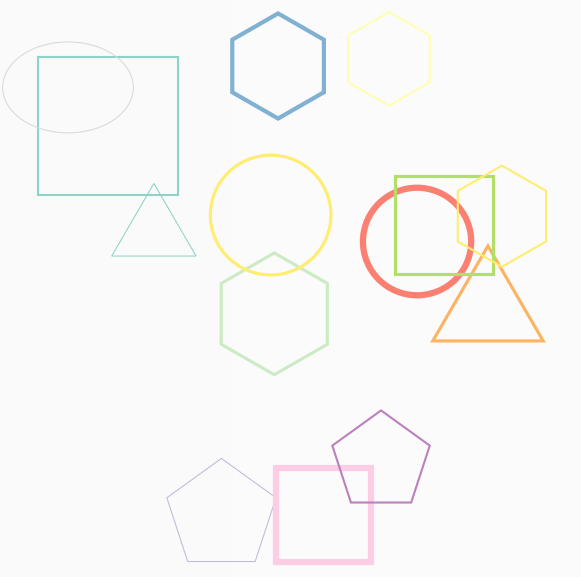[{"shape": "triangle", "thickness": 0.5, "radius": 0.42, "center": [0.265, 0.598]}, {"shape": "square", "thickness": 1, "radius": 0.6, "center": [0.186, 0.781]}, {"shape": "hexagon", "thickness": 1, "radius": 0.4, "center": [0.669, 0.897]}, {"shape": "pentagon", "thickness": 0.5, "radius": 0.49, "center": [0.381, 0.107]}, {"shape": "circle", "thickness": 3, "radius": 0.47, "center": [0.718, 0.581]}, {"shape": "hexagon", "thickness": 2, "radius": 0.46, "center": [0.478, 0.885]}, {"shape": "triangle", "thickness": 1.5, "radius": 0.55, "center": [0.84, 0.464]}, {"shape": "square", "thickness": 1.5, "radius": 0.42, "center": [0.765, 0.609]}, {"shape": "square", "thickness": 3, "radius": 0.41, "center": [0.556, 0.107]}, {"shape": "oval", "thickness": 0.5, "radius": 0.56, "center": [0.117, 0.848]}, {"shape": "pentagon", "thickness": 1, "radius": 0.44, "center": [0.656, 0.2]}, {"shape": "hexagon", "thickness": 1.5, "radius": 0.53, "center": [0.472, 0.456]}, {"shape": "circle", "thickness": 1.5, "radius": 0.52, "center": [0.466, 0.627]}, {"shape": "hexagon", "thickness": 1, "radius": 0.44, "center": [0.864, 0.625]}]